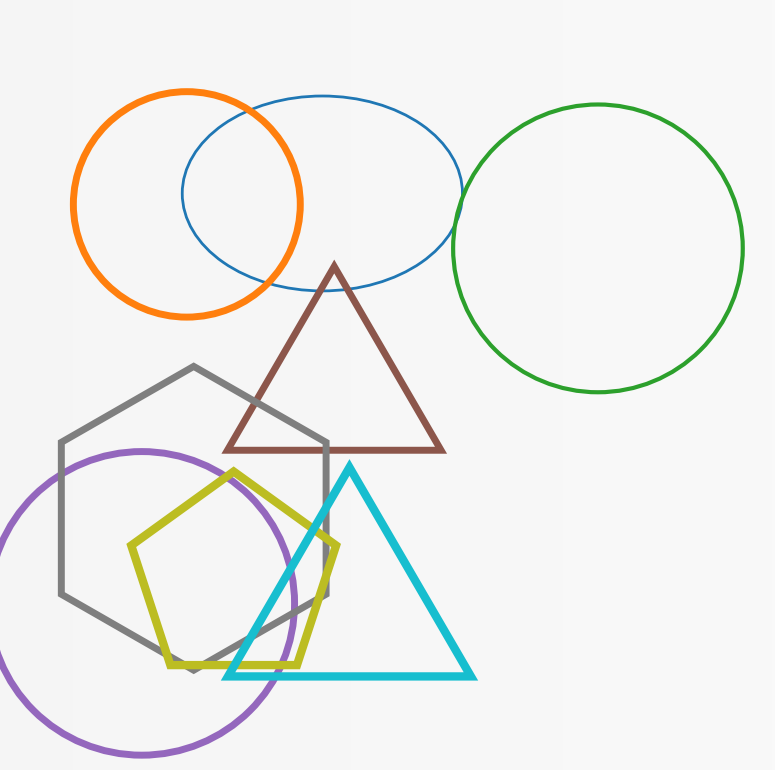[{"shape": "oval", "thickness": 1, "radius": 0.9, "center": [0.416, 0.749]}, {"shape": "circle", "thickness": 2.5, "radius": 0.73, "center": [0.241, 0.735]}, {"shape": "circle", "thickness": 1.5, "radius": 0.93, "center": [0.772, 0.677]}, {"shape": "circle", "thickness": 2.5, "radius": 0.99, "center": [0.183, 0.216]}, {"shape": "triangle", "thickness": 2.5, "radius": 0.8, "center": [0.431, 0.495]}, {"shape": "hexagon", "thickness": 2.5, "radius": 0.99, "center": [0.25, 0.327]}, {"shape": "pentagon", "thickness": 3, "radius": 0.69, "center": [0.302, 0.249]}, {"shape": "triangle", "thickness": 3, "radius": 0.9, "center": [0.451, 0.212]}]